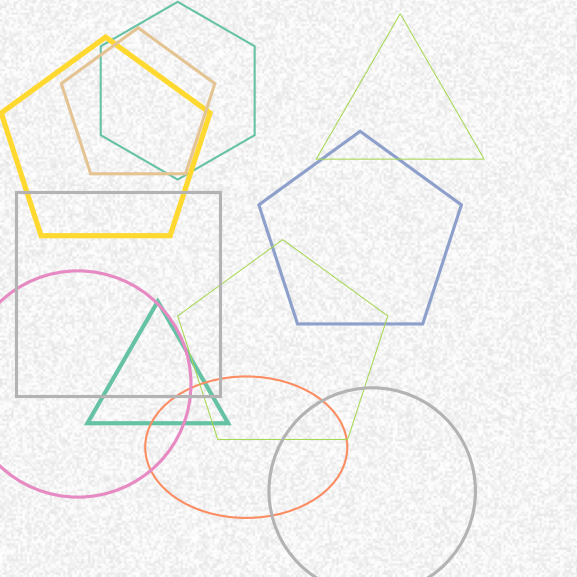[{"shape": "triangle", "thickness": 2, "radius": 0.7, "center": [0.273, 0.337]}, {"shape": "hexagon", "thickness": 1, "radius": 0.77, "center": [0.308, 0.842]}, {"shape": "oval", "thickness": 1, "radius": 0.87, "center": [0.426, 0.225]}, {"shape": "pentagon", "thickness": 1.5, "radius": 0.92, "center": [0.624, 0.587]}, {"shape": "circle", "thickness": 1.5, "radius": 0.98, "center": [0.135, 0.334]}, {"shape": "pentagon", "thickness": 0.5, "radius": 0.96, "center": [0.49, 0.393]}, {"shape": "triangle", "thickness": 0.5, "radius": 0.84, "center": [0.693, 0.808]}, {"shape": "pentagon", "thickness": 2.5, "radius": 0.95, "center": [0.183, 0.745]}, {"shape": "pentagon", "thickness": 1.5, "radius": 0.7, "center": [0.239, 0.811]}, {"shape": "circle", "thickness": 1.5, "radius": 0.89, "center": [0.645, 0.149]}, {"shape": "square", "thickness": 1.5, "radius": 0.88, "center": [0.205, 0.49]}]